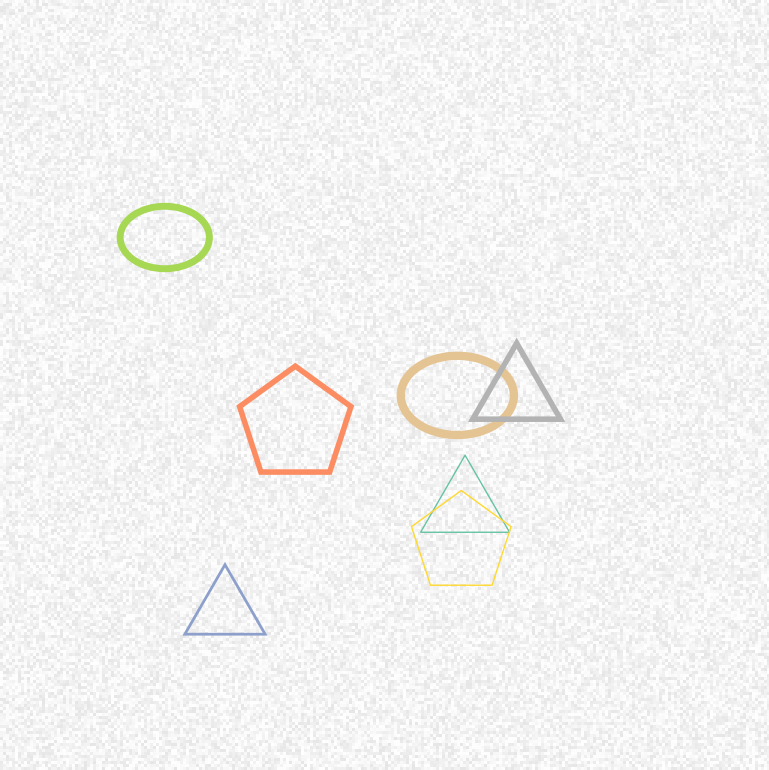[{"shape": "triangle", "thickness": 0.5, "radius": 0.33, "center": [0.604, 0.342]}, {"shape": "pentagon", "thickness": 2, "radius": 0.38, "center": [0.384, 0.448]}, {"shape": "triangle", "thickness": 1, "radius": 0.3, "center": [0.292, 0.206]}, {"shape": "oval", "thickness": 2.5, "radius": 0.29, "center": [0.214, 0.692]}, {"shape": "pentagon", "thickness": 0.5, "radius": 0.34, "center": [0.599, 0.295]}, {"shape": "oval", "thickness": 3, "radius": 0.37, "center": [0.594, 0.486]}, {"shape": "triangle", "thickness": 2, "radius": 0.33, "center": [0.671, 0.489]}]